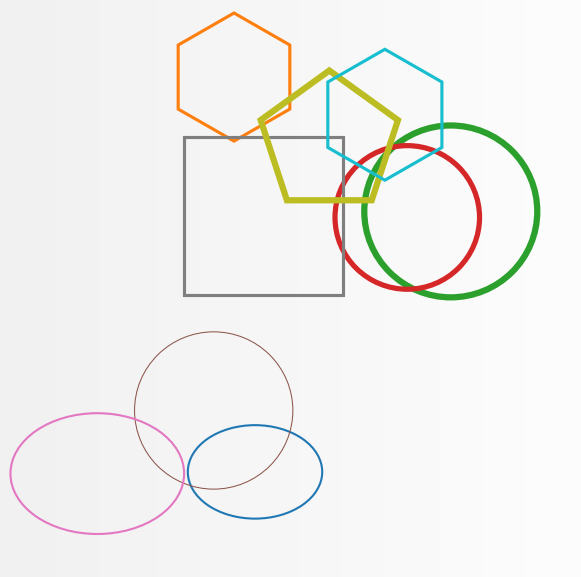[{"shape": "oval", "thickness": 1, "radius": 0.58, "center": [0.439, 0.182]}, {"shape": "hexagon", "thickness": 1.5, "radius": 0.55, "center": [0.403, 0.866]}, {"shape": "circle", "thickness": 3, "radius": 0.74, "center": [0.776, 0.633]}, {"shape": "circle", "thickness": 2.5, "radius": 0.62, "center": [0.701, 0.623]}, {"shape": "circle", "thickness": 0.5, "radius": 0.68, "center": [0.368, 0.288]}, {"shape": "oval", "thickness": 1, "radius": 0.75, "center": [0.167, 0.179]}, {"shape": "square", "thickness": 1.5, "radius": 0.68, "center": [0.453, 0.625]}, {"shape": "pentagon", "thickness": 3, "radius": 0.62, "center": [0.567, 0.753]}, {"shape": "hexagon", "thickness": 1.5, "radius": 0.57, "center": [0.662, 0.8]}]